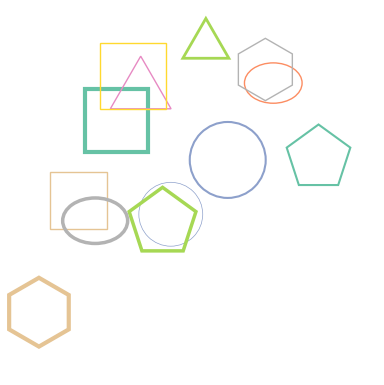[{"shape": "square", "thickness": 3, "radius": 0.41, "center": [0.302, 0.687]}, {"shape": "pentagon", "thickness": 1.5, "radius": 0.43, "center": [0.827, 0.59]}, {"shape": "oval", "thickness": 1, "radius": 0.37, "center": [0.71, 0.784]}, {"shape": "circle", "thickness": 0.5, "radius": 0.41, "center": [0.444, 0.444]}, {"shape": "circle", "thickness": 1.5, "radius": 0.49, "center": [0.592, 0.585]}, {"shape": "triangle", "thickness": 1, "radius": 0.46, "center": [0.365, 0.763]}, {"shape": "pentagon", "thickness": 2.5, "radius": 0.46, "center": [0.422, 0.422]}, {"shape": "triangle", "thickness": 2, "radius": 0.34, "center": [0.535, 0.883]}, {"shape": "square", "thickness": 1, "radius": 0.43, "center": [0.346, 0.802]}, {"shape": "hexagon", "thickness": 3, "radius": 0.45, "center": [0.101, 0.189]}, {"shape": "square", "thickness": 1, "radius": 0.37, "center": [0.203, 0.478]}, {"shape": "hexagon", "thickness": 1, "radius": 0.4, "center": [0.689, 0.819]}, {"shape": "oval", "thickness": 2.5, "radius": 0.42, "center": [0.247, 0.427]}]